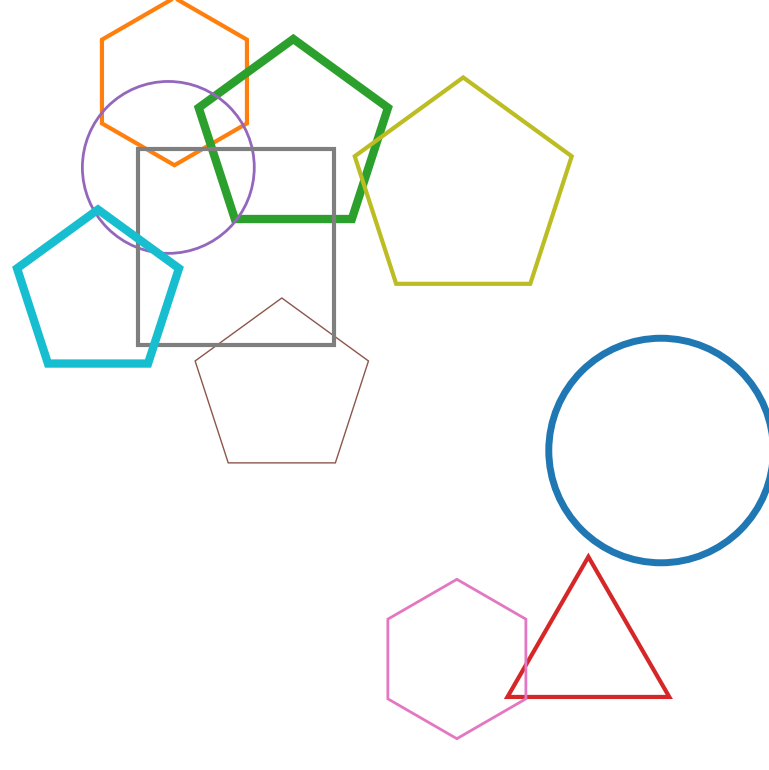[{"shape": "circle", "thickness": 2.5, "radius": 0.73, "center": [0.859, 0.415]}, {"shape": "hexagon", "thickness": 1.5, "radius": 0.54, "center": [0.227, 0.894]}, {"shape": "pentagon", "thickness": 3, "radius": 0.65, "center": [0.381, 0.82]}, {"shape": "triangle", "thickness": 1.5, "radius": 0.61, "center": [0.764, 0.156]}, {"shape": "circle", "thickness": 1, "radius": 0.56, "center": [0.219, 0.783]}, {"shape": "pentagon", "thickness": 0.5, "radius": 0.59, "center": [0.366, 0.495]}, {"shape": "hexagon", "thickness": 1, "radius": 0.52, "center": [0.593, 0.144]}, {"shape": "square", "thickness": 1.5, "radius": 0.64, "center": [0.307, 0.679]}, {"shape": "pentagon", "thickness": 1.5, "radius": 0.74, "center": [0.602, 0.751]}, {"shape": "pentagon", "thickness": 3, "radius": 0.55, "center": [0.127, 0.617]}]